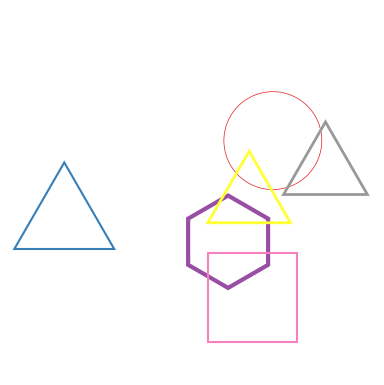[{"shape": "circle", "thickness": 0.5, "radius": 0.64, "center": [0.709, 0.635]}, {"shape": "triangle", "thickness": 1.5, "radius": 0.75, "center": [0.167, 0.428]}, {"shape": "hexagon", "thickness": 3, "radius": 0.6, "center": [0.593, 0.372]}, {"shape": "triangle", "thickness": 2, "radius": 0.62, "center": [0.647, 0.483]}, {"shape": "square", "thickness": 1.5, "radius": 0.58, "center": [0.656, 0.227]}, {"shape": "triangle", "thickness": 2, "radius": 0.63, "center": [0.845, 0.558]}]